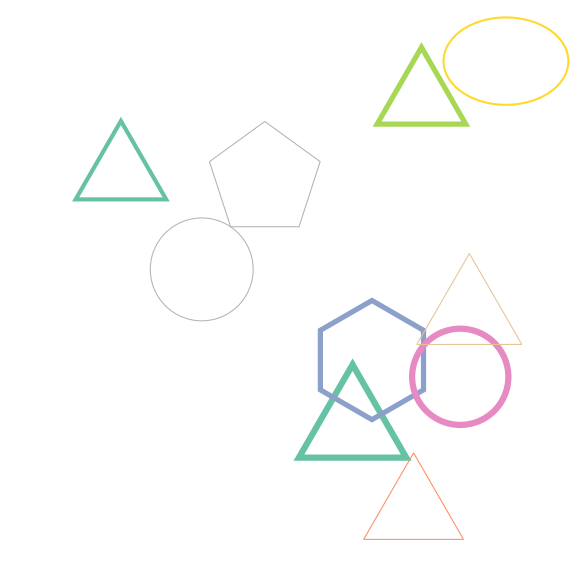[{"shape": "triangle", "thickness": 3, "radius": 0.54, "center": [0.611, 0.26]}, {"shape": "triangle", "thickness": 2, "radius": 0.45, "center": [0.209, 0.699]}, {"shape": "triangle", "thickness": 0.5, "radius": 0.5, "center": [0.716, 0.115]}, {"shape": "hexagon", "thickness": 2.5, "radius": 0.52, "center": [0.644, 0.376]}, {"shape": "circle", "thickness": 3, "radius": 0.42, "center": [0.797, 0.347]}, {"shape": "triangle", "thickness": 2.5, "radius": 0.44, "center": [0.73, 0.829]}, {"shape": "oval", "thickness": 1, "radius": 0.54, "center": [0.876, 0.893]}, {"shape": "triangle", "thickness": 0.5, "radius": 0.52, "center": [0.813, 0.455]}, {"shape": "pentagon", "thickness": 0.5, "radius": 0.5, "center": [0.459, 0.688]}, {"shape": "circle", "thickness": 0.5, "radius": 0.45, "center": [0.349, 0.533]}]